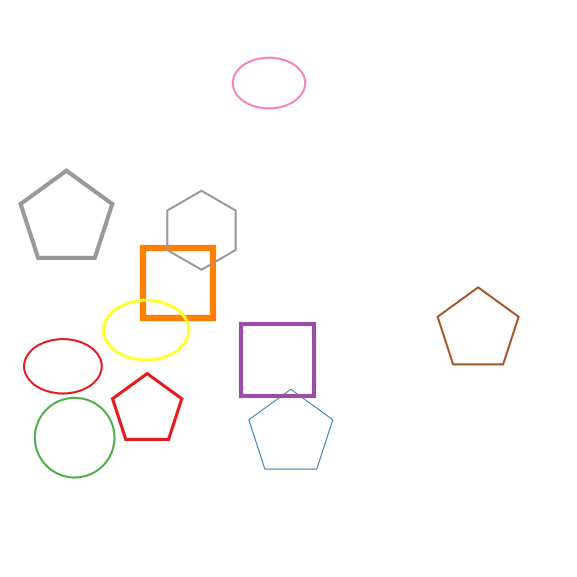[{"shape": "oval", "thickness": 1, "radius": 0.34, "center": [0.109, 0.365]}, {"shape": "pentagon", "thickness": 1.5, "radius": 0.32, "center": [0.255, 0.289]}, {"shape": "pentagon", "thickness": 0.5, "radius": 0.38, "center": [0.504, 0.249]}, {"shape": "circle", "thickness": 1, "radius": 0.34, "center": [0.129, 0.241]}, {"shape": "square", "thickness": 2, "radius": 0.31, "center": [0.481, 0.376]}, {"shape": "square", "thickness": 3, "radius": 0.3, "center": [0.309, 0.509]}, {"shape": "oval", "thickness": 1.5, "radius": 0.37, "center": [0.253, 0.427]}, {"shape": "pentagon", "thickness": 1, "radius": 0.37, "center": [0.828, 0.428]}, {"shape": "oval", "thickness": 1, "radius": 0.31, "center": [0.466, 0.855]}, {"shape": "hexagon", "thickness": 1, "radius": 0.34, "center": [0.349, 0.6]}, {"shape": "pentagon", "thickness": 2, "radius": 0.42, "center": [0.115, 0.62]}]